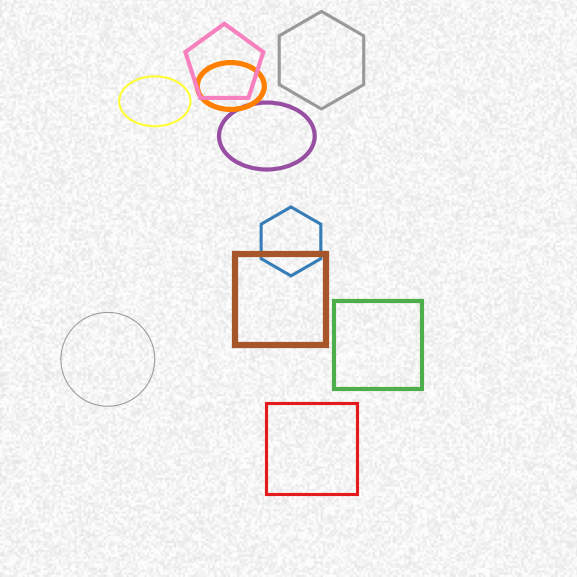[{"shape": "square", "thickness": 1.5, "radius": 0.39, "center": [0.539, 0.222]}, {"shape": "hexagon", "thickness": 1.5, "radius": 0.3, "center": [0.504, 0.581]}, {"shape": "square", "thickness": 2, "radius": 0.38, "center": [0.655, 0.402]}, {"shape": "oval", "thickness": 2, "radius": 0.41, "center": [0.462, 0.764]}, {"shape": "oval", "thickness": 2.5, "radius": 0.29, "center": [0.4, 0.85]}, {"shape": "oval", "thickness": 1, "radius": 0.31, "center": [0.268, 0.824]}, {"shape": "square", "thickness": 3, "radius": 0.39, "center": [0.485, 0.48]}, {"shape": "pentagon", "thickness": 2, "radius": 0.35, "center": [0.388, 0.887]}, {"shape": "hexagon", "thickness": 1.5, "radius": 0.42, "center": [0.557, 0.895]}, {"shape": "circle", "thickness": 0.5, "radius": 0.41, "center": [0.187, 0.377]}]